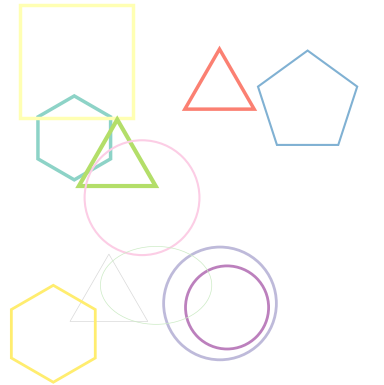[{"shape": "hexagon", "thickness": 2.5, "radius": 0.54, "center": [0.193, 0.642]}, {"shape": "square", "thickness": 2.5, "radius": 0.73, "center": [0.199, 0.841]}, {"shape": "circle", "thickness": 2, "radius": 0.73, "center": [0.571, 0.212]}, {"shape": "triangle", "thickness": 2.5, "radius": 0.52, "center": [0.57, 0.768]}, {"shape": "pentagon", "thickness": 1.5, "radius": 0.68, "center": [0.799, 0.733]}, {"shape": "triangle", "thickness": 3, "radius": 0.58, "center": [0.305, 0.574]}, {"shape": "circle", "thickness": 1.5, "radius": 0.75, "center": [0.369, 0.487]}, {"shape": "triangle", "thickness": 0.5, "radius": 0.58, "center": [0.283, 0.223]}, {"shape": "circle", "thickness": 2, "radius": 0.54, "center": [0.59, 0.201]}, {"shape": "oval", "thickness": 0.5, "radius": 0.72, "center": [0.405, 0.259]}, {"shape": "hexagon", "thickness": 2, "radius": 0.63, "center": [0.138, 0.133]}]